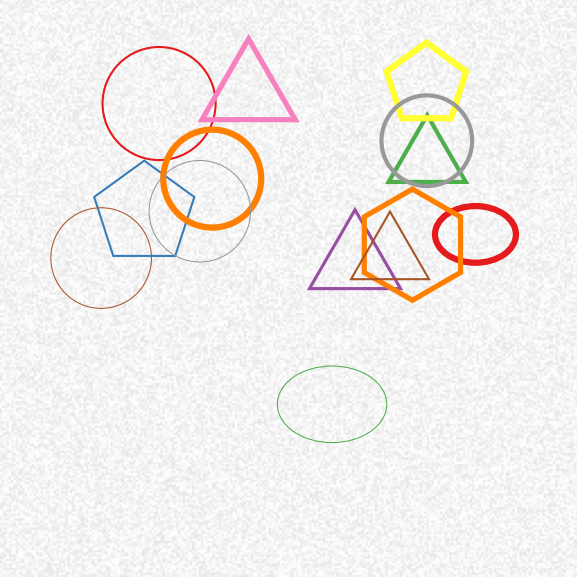[{"shape": "circle", "thickness": 1, "radius": 0.49, "center": [0.275, 0.82]}, {"shape": "oval", "thickness": 3, "radius": 0.35, "center": [0.823, 0.593]}, {"shape": "pentagon", "thickness": 1, "radius": 0.46, "center": [0.25, 0.63]}, {"shape": "triangle", "thickness": 2, "radius": 0.39, "center": [0.74, 0.723]}, {"shape": "oval", "thickness": 0.5, "radius": 0.47, "center": [0.575, 0.299]}, {"shape": "triangle", "thickness": 1.5, "radius": 0.46, "center": [0.615, 0.545]}, {"shape": "hexagon", "thickness": 2.5, "radius": 0.48, "center": [0.714, 0.575]}, {"shape": "circle", "thickness": 3, "radius": 0.42, "center": [0.367, 0.69]}, {"shape": "pentagon", "thickness": 3, "radius": 0.36, "center": [0.738, 0.853]}, {"shape": "circle", "thickness": 0.5, "radius": 0.44, "center": [0.175, 0.552]}, {"shape": "triangle", "thickness": 1, "radius": 0.39, "center": [0.675, 0.555]}, {"shape": "triangle", "thickness": 2.5, "radius": 0.47, "center": [0.43, 0.839]}, {"shape": "circle", "thickness": 0.5, "radius": 0.44, "center": [0.346, 0.633]}, {"shape": "circle", "thickness": 2, "radius": 0.39, "center": [0.739, 0.755]}]